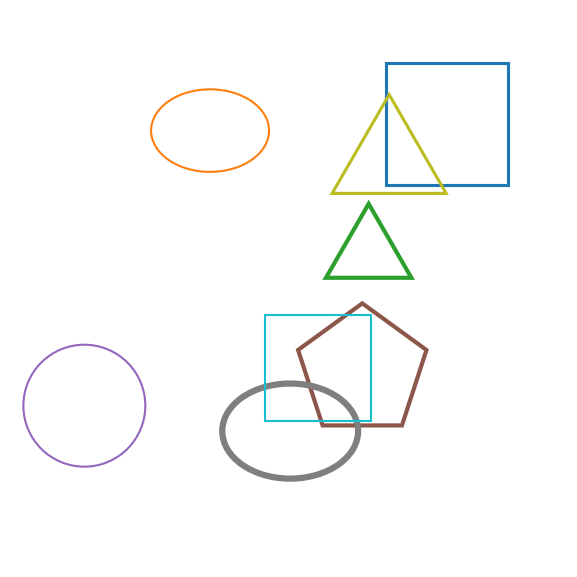[{"shape": "square", "thickness": 1.5, "radius": 0.53, "center": [0.775, 0.784]}, {"shape": "oval", "thickness": 1, "radius": 0.51, "center": [0.364, 0.773]}, {"shape": "triangle", "thickness": 2, "radius": 0.43, "center": [0.638, 0.561]}, {"shape": "circle", "thickness": 1, "radius": 0.53, "center": [0.146, 0.297]}, {"shape": "pentagon", "thickness": 2, "radius": 0.58, "center": [0.627, 0.357]}, {"shape": "oval", "thickness": 3, "radius": 0.59, "center": [0.502, 0.253]}, {"shape": "triangle", "thickness": 1.5, "radius": 0.57, "center": [0.674, 0.721]}, {"shape": "square", "thickness": 1, "radius": 0.46, "center": [0.55, 0.362]}]